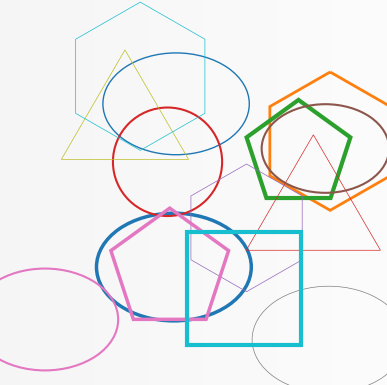[{"shape": "oval", "thickness": 1, "radius": 0.94, "center": [0.454, 0.73]}, {"shape": "oval", "thickness": 2.5, "radius": 1.0, "center": [0.449, 0.306]}, {"shape": "hexagon", "thickness": 2, "radius": 0.9, "center": [0.852, 0.633]}, {"shape": "pentagon", "thickness": 3, "radius": 0.7, "center": [0.77, 0.6]}, {"shape": "circle", "thickness": 1.5, "radius": 0.7, "center": [0.432, 0.58]}, {"shape": "triangle", "thickness": 0.5, "radius": 1.0, "center": [0.809, 0.45]}, {"shape": "hexagon", "thickness": 0.5, "radius": 0.83, "center": [0.636, 0.408]}, {"shape": "oval", "thickness": 1.5, "radius": 0.82, "center": [0.84, 0.614]}, {"shape": "pentagon", "thickness": 2.5, "radius": 0.8, "center": [0.438, 0.3]}, {"shape": "oval", "thickness": 1.5, "radius": 0.94, "center": [0.116, 0.17]}, {"shape": "oval", "thickness": 0.5, "radius": 0.99, "center": [0.848, 0.118]}, {"shape": "triangle", "thickness": 0.5, "radius": 0.95, "center": [0.322, 0.681]}, {"shape": "hexagon", "thickness": 0.5, "radius": 0.96, "center": [0.362, 0.802]}, {"shape": "square", "thickness": 3, "radius": 0.73, "center": [0.63, 0.25]}]